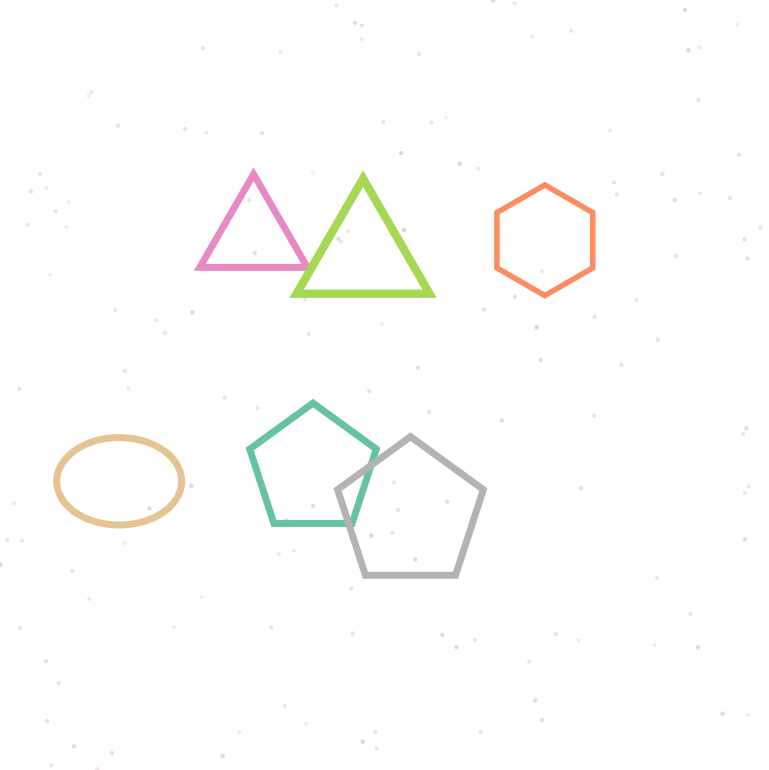[{"shape": "pentagon", "thickness": 2.5, "radius": 0.43, "center": [0.407, 0.39]}, {"shape": "hexagon", "thickness": 2, "radius": 0.36, "center": [0.708, 0.688]}, {"shape": "triangle", "thickness": 2.5, "radius": 0.4, "center": [0.329, 0.693]}, {"shape": "triangle", "thickness": 3, "radius": 0.5, "center": [0.472, 0.668]}, {"shape": "oval", "thickness": 2.5, "radius": 0.41, "center": [0.155, 0.375]}, {"shape": "pentagon", "thickness": 2.5, "radius": 0.5, "center": [0.533, 0.333]}]